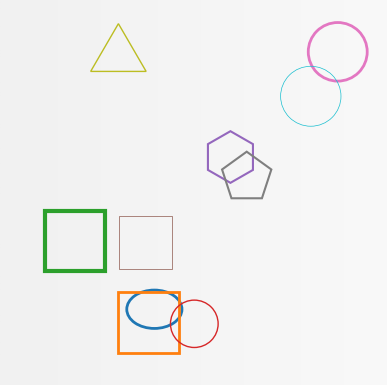[{"shape": "oval", "thickness": 2, "radius": 0.36, "center": [0.398, 0.197]}, {"shape": "square", "thickness": 2, "radius": 0.4, "center": [0.384, 0.163]}, {"shape": "square", "thickness": 3, "radius": 0.39, "center": [0.193, 0.374]}, {"shape": "circle", "thickness": 1, "radius": 0.31, "center": [0.501, 0.159]}, {"shape": "hexagon", "thickness": 1.5, "radius": 0.34, "center": [0.595, 0.592]}, {"shape": "square", "thickness": 0.5, "radius": 0.34, "center": [0.376, 0.37]}, {"shape": "circle", "thickness": 2, "radius": 0.38, "center": [0.872, 0.865]}, {"shape": "pentagon", "thickness": 1.5, "radius": 0.33, "center": [0.637, 0.539]}, {"shape": "triangle", "thickness": 1, "radius": 0.41, "center": [0.306, 0.856]}, {"shape": "circle", "thickness": 0.5, "radius": 0.39, "center": [0.802, 0.75]}]